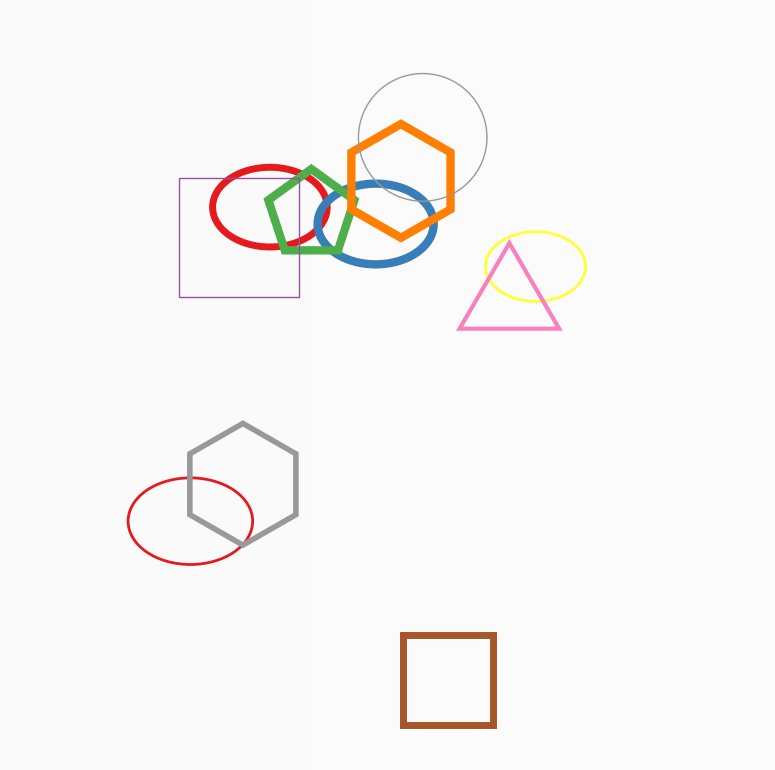[{"shape": "oval", "thickness": 1, "radius": 0.4, "center": [0.246, 0.323]}, {"shape": "oval", "thickness": 2.5, "radius": 0.37, "center": [0.348, 0.731]}, {"shape": "oval", "thickness": 3, "radius": 0.37, "center": [0.485, 0.709]}, {"shape": "pentagon", "thickness": 3, "radius": 0.29, "center": [0.402, 0.722]}, {"shape": "square", "thickness": 0.5, "radius": 0.39, "center": [0.308, 0.691]}, {"shape": "hexagon", "thickness": 3, "radius": 0.37, "center": [0.517, 0.765]}, {"shape": "oval", "thickness": 1, "radius": 0.32, "center": [0.691, 0.654]}, {"shape": "square", "thickness": 2.5, "radius": 0.29, "center": [0.578, 0.116]}, {"shape": "triangle", "thickness": 1.5, "radius": 0.37, "center": [0.657, 0.61]}, {"shape": "hexagon", "thickness": 2, "radius": 0.4, "center": [0.313, 0.371]}, {"shape": "circle", "thickness": 0.5, "radius": 0.41, "center": [0.545, 0.822]}]